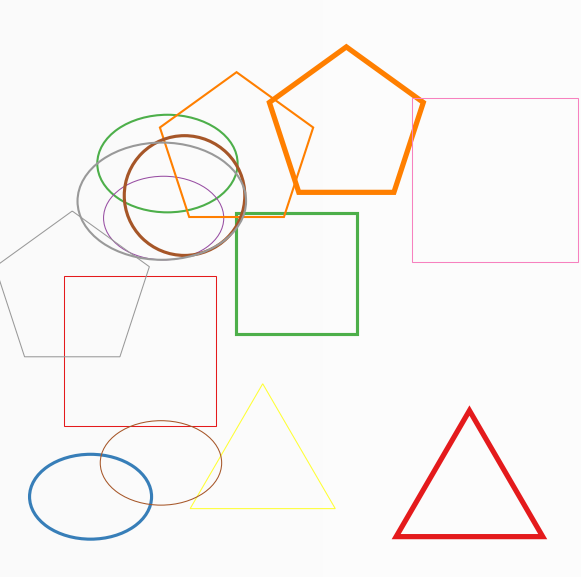[{"shape": "square", "thickness": 0.5, "radius": 0.65, "center": [0.241, 0.391]}, {"shape": "triangle", "thickness": 2.5, "radius": 0.73, "center": [0.808, 0.143]}, {"shape": "oval", "thickness": 1.5, "radius": 0.52, "center": [0.156, 0.139]}, {"shape": "oval", "thickness": 1, "radius": 0.6, "center": [0.288, 0.716]}, {"shape": "square", "thickness": 1.5, "radius": 0.52, "center": [0.51, 0.526]}, {"shape": "oval", "thickness": 0.5, "radius": 0.52, "center": [0.282, 0.622]}, {"shape": "pentagon", "thickness": 1, "radius": 0.69, "center": [0.407, 0.736]}, {"shape": "pentagon", "thickness": 2.5, "radius": 0.7, "center": [0.596, 0.779]}, {"shape": "triangle", "thickness": 0.5, "radius": 0.72, "center": [0.452, 0.19]}, {"shape": "circle", "thickness": 1.5, "radius": 0.52, "center": [0.317, 0.661]}, {"shape": "oval", "thickness": 0.5, "radius": 0.52, "center": [0.277, 0.198]}, {"shape": "square", "thickness": 0.5, "radius": 0.71, "center": [0.852, 0.688]}, {"shape": "pentagon", "thickness": 0.5, "radius": 0.7, "center": [0.124, 0.494]}, {"shape": "oval", "thickness": 1, "radius": 0.72, "center": [0.278, 0.651]}]